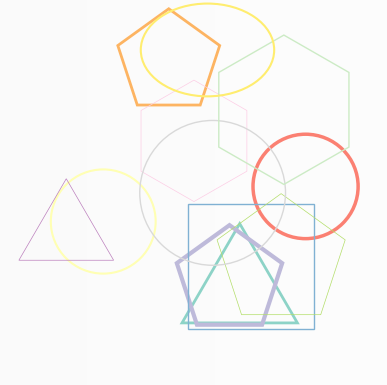[{"shape": "triangle", "thickness": 2, "radius": 0.86, "center": [0.619, 0.247]}, {"shape": "circle", "thickness": 1.5, "radius": 0.68, "center": [0.266, 0.425]}, {"shape": "pentagon", "thickness": 3, "radius": 0.71, "center": [0.592, 0.272]}, {"shape": "circle", "thickness": 2.5, "radius": 0.68, "center": [0.789, 0.516]}, {"shape": "square", "thickness": 1, "radius": 0.81, "center": [0.647, 0.308]}, {"shape": "pentagon", "thickness": 2, "radius": 0.69, "center": [0.436, 0.839]}, {"shape": "pentagon", "thickness": 0.5, "radius": 0.87, "center": [0.726, 0.323]}, {"shape": "hexagon", "thickness": 0.5, "radius": 0.79, "center": [0.501, 0.634]}, {"shape": "circle", "thickness": 1, "radius": 0.94, "center": [0.549, 0.499]}, {"shape": "triangle", "thickness": 0.5, "radius": 0.71, "center": [0.171, 0.395]}, {"shape": "hexagon", "thickness": 1, "radius": 0.97, "center": [0.733, 0.715]}, {"shape": "oval", "thickness": 1.5, "radius": 0.86, "center": [0.535, 0.87]}]